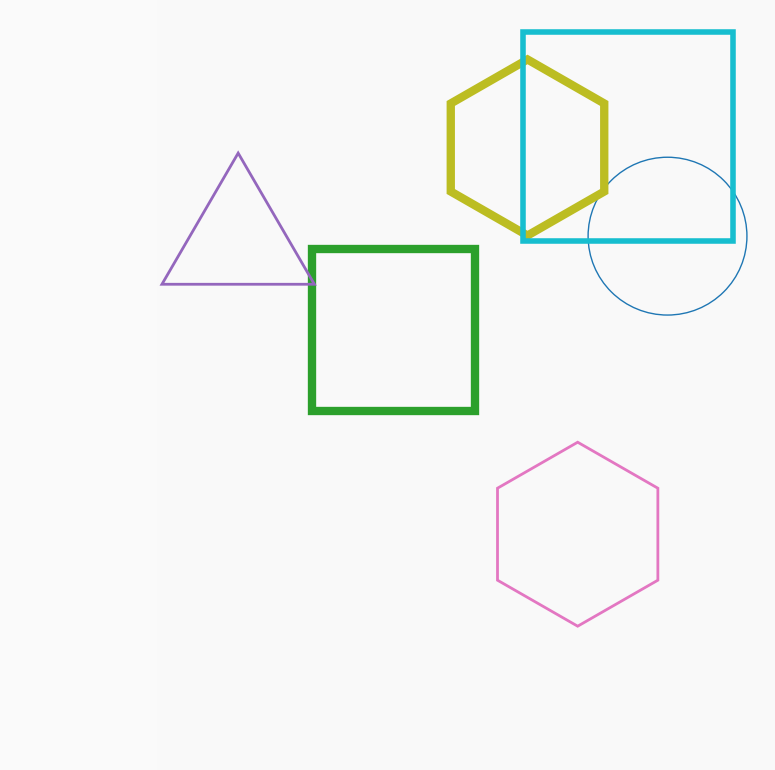[{"shape": "circle", "thickness": 0.5, "radius": 0.51, "center": [0.861, 0.693]}, {"shape": "square", "thickness": 3, "radius": 0.53, "center": [0.508, 0.572]}, {"shape": "triangle", "thickness": 1, "radius": 0.57, "center": [0.307, 0.688]}, {"shape": "hexagon", "thickness": 1, "radius": 0.6, "center": [0.745, 0.306]}, {"shape": "hexagon", "thickness": 3, "radius": 0.57, "center": [0.681, 0.808]}, {"shape": "square", "thickness": 2, "radius": 0.68, "center": [0.81, 0.823]}]